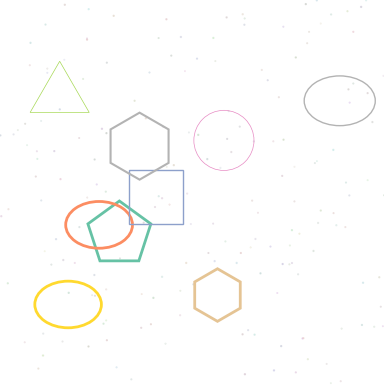[{"shape": "pentagon", "thickness": 2, "radius": 0.43, "center": [0.31, 0.392]}, {"shape": "oval", "thickness": 2, "radius": 0.43, "center": [0.257, 0.416]}, {"shape": "square", "thickness": 1, "radius": 0.35, "center": [0.405, 0.489]}, {"shape": "circle", "thickness": 0.5, "radius": 0.39, "center": [0.582, 0.635]}, {"shape": "triangle", "thickness": 0.5, "radius": 0.44, "center": [0.155, 0.752]}, {"shape": "oval", "thickness": 2, "radius": 0.43, "center": [0.177, 0.209]}, {"shape": "hexagon", "thickness": 2, "radius": 0.34, "center": [0.565, 0.234]}, {"shape": "oval", "thickness": 1, "radius": 0.46, "center": [0.882, 0.738]}, {"shape": "hexagon", "thickness": 1.5, "radius": 0.43, "center": [0.363, 0.62]}]